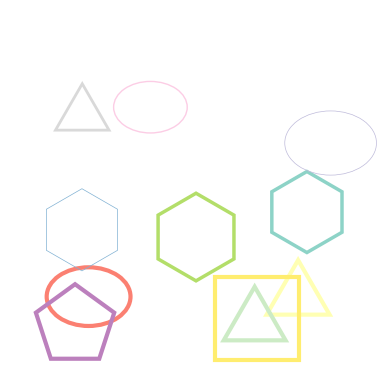[{"shape": "hexagon", "thickness": 2.5, "radius": 0.53, "center": [0.797, 0.449]}, {"shape": "triangle", "thickness": 3, "radius": 0.47, "center": [0.774, 0.23]}, {"shape": "oval", "thickness": 0.5, "radius": 0.6, "center": [0.859, 0.629]}, {"shape": "oval", "thickness": 3, "radius": 0.54, "center": [0.23, 0.23]}, {"shape": "hexagon", "thickness": 0.5, "radius": 0.53, "center": [0.213, 0.403]}, {"shape": "hexagon", "thickness": 2.5, "radius": 0.57, "center": [0.509, 0.384]}, {"shape": "oval", "thickness": 1, "radius": 0.48, "center": [0.391, 0.722]}, {"shape": "triangle", "thickness": 2, "radius": 0.4, "center": [0.214, 0.702]}, {"shape": "pentagon", "thickness": 3, "radius": 0.54, "center": [0.195, 0.155]}, {"shape": "triangle", "thickness": 3, "radius": 0.46, "center": [0.661, 0.162]}, {"shape": "square", "thickness": 3, "radius": 0.54, "center": [0.667, 0.174]}]